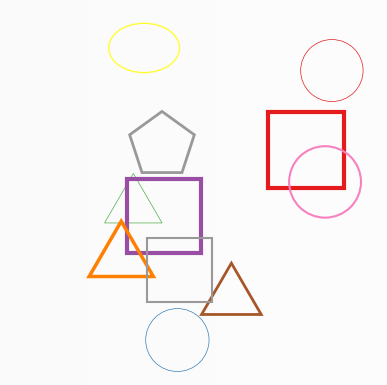[{"shape": "circle", "thickness": 0.5, "radius": 0.4, "center": [0.856, 0.817]}, {"shape": "square", "thickness": 3, "radius": 0.49, "center": [0.79, 0.612]}, {"shape": "circle", "thickness": 0.5, "radius": 0.41, "center": [0.458, 0.117]}, {"shape": "triangle", "thickness": 0.5, "radius": 0.43, "center": [0.344, 0.464]}, {"shape": "square", "thickness": 3, "radius": 0.48, "center": [0.423, 0.439]}, {"shape": "triangle", "thickness": 2.5, "radius": 0.48, "center": [0.313, 0.33]}, {"shape": "oval", "thickness": 1, "radius": 0.46, "center": [0.372, 0.875]}, {"shape": "triangle", "thickness": 2, "radius": 0.44, "center": [0.597, 0.228]}, {"shape": "circle", "thickness": 1.5, "radius": 0.46, "center": [0.839, 0.527]}, {"shape": "square", "thickness": 1.5, "radius": 0.42, "center": [0.463, 0.298]}, {"shape": "pentagon", "thickness": 2, "radius": 0.44, "center": [0.418, 0.623]}]